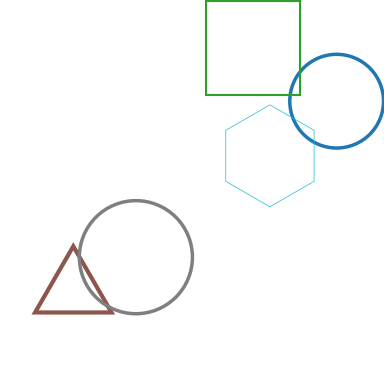[{"shape": "circle", "thickness": 2.5, "radius": 0.61, "center": [0.874, 0.737]}, {"shape": "square", "thickness": 1.5, "radius": 0.61, "center": [0.656, 0.875]}, {"shape": "triangle", "thickness": 3, "radius": 0.57, "center": [0.19, 0.246]}, {"shape": "circle", "thickness": 2.5, "radius": 0.73, "center": [0.353, 0.332]}, {"shape": "hexagon", "thickness": 0.5, "radius": 0.66, "center": [0.701, 0.595]}]